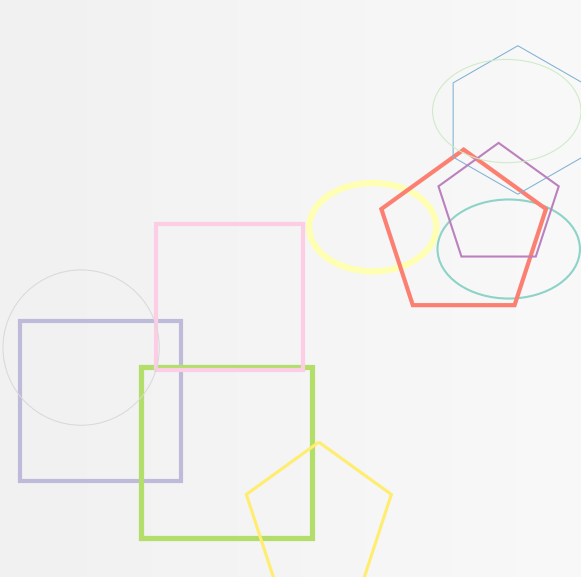[{"shape": "oval", "thickness": 1, "radius": 0.61, "center": [0.875, 0.568]}, {"shape": "oval", "thickness": 3, "radius": 0.55, "center": [0.641, 0.606]}, {"shape": "square", "thickness": 2, "radius": 0.69, "center": [0.174, 0.304]}, {"shape": "pentagon", "thickness": 2, "radius": 0.74, "center": [0.798, 0.591]}, {"shape": "hexagon", "thickness": 0.5, "radius": 0.64, "center": [0.891, 0.791]}, {"shape": "square", "thickness": 2.5, "radius": 0.74, "center": [0.39, 0.216]}, {"shape": "square", "thickness": 2, "radius": 0.63, "center": [0.394, 0.485]}, {"shape": "circle", "thickness": 0.5, "radius": 0.67, "center": [0.14, 0.397]}, {"shape": "pentagon", "thickness": 1, "radius": 0.54, "center": [0.858, 0.643]}, {"shape": "oval", "thickness": 0.5, "radius": 0.64, "center": [0.872, 0.807]}, {"shape": "pentagon", "thickness": 1.5, "radius": 0.66, "center": [0.549, 0.102]}]